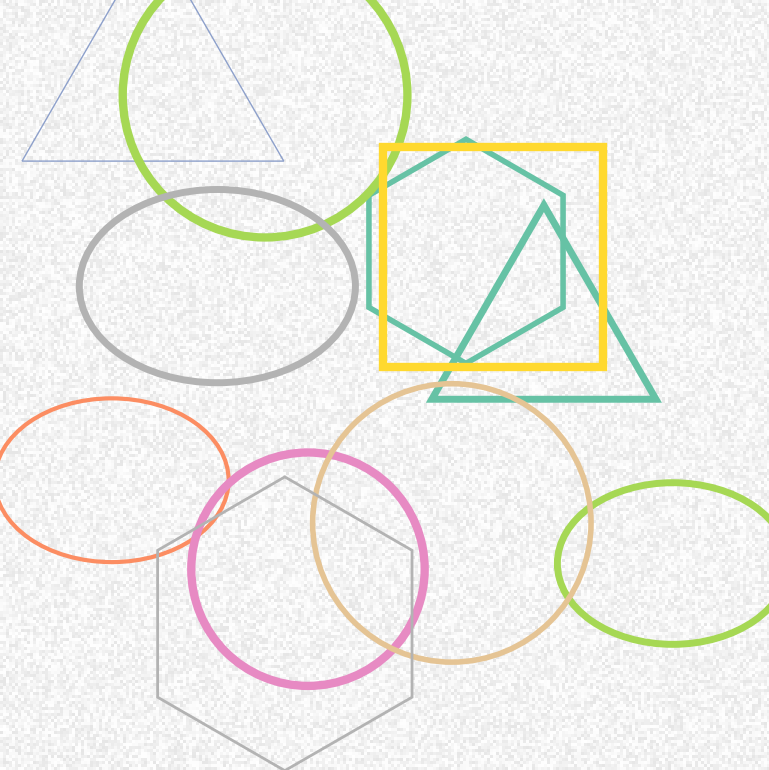[{"shape": "triangle", "thickness": 2.5, "radius": 0.84, "center": [0.706, 0.566]}, {"shape": "hexagon", "thickness": 2, "radius": 0.73, "center": [0.605, 0.674]}, {"shape": "oval", "thickness": 1.5, "radius": 0.76, "center": [0.145, 0.376]}, {"shape": "triangle", "thickness": 0.5, "radius": 0.98, "center": [0.199, 0.889]}, {"shape": "circle", "thickness": 3, "radius": 0.76, "center": [0.4, 0.261]}, {"shape": "oval", "thickness": 2.5, "radius": 0.75, "center": [0.874, 0.268]}, {"shape": "circle", "thickness": 3, "radius": 0.92, "center": [0.344, 0.876]}, {"shape": "square", "thickness": 3, "radius": 0.71, "center": [0.64, 0.666]}, {"shape": "circle", "thickness": 2, "radius": 0.9, "center": [0.587, 0.321]}, {"shape": "oval", "thickness": 2.5, "radius": 0.9, "center": [0.282, 0.628]}, {"shape": "hexagon", "thickness": 1, "radius": 0.95, "center": [0.37, 0.19]}]